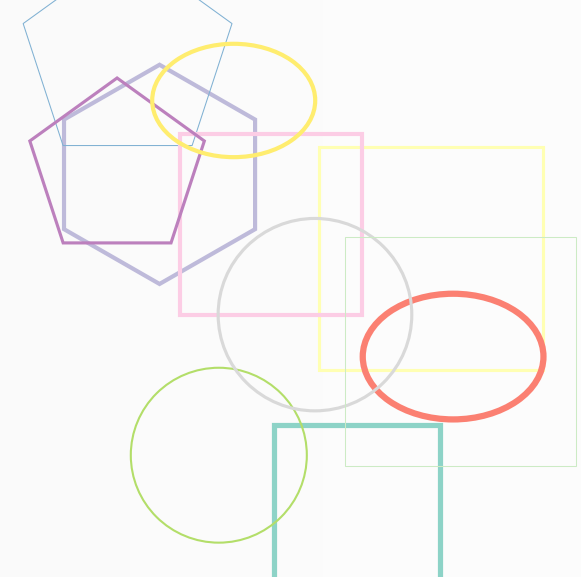[{"shape": "square", "thickness": 2.5, "radius": 0.71, "center": [0.615, 0.121]}, {"shape": "square", "thickness": 1.5, "radius": 0.97, "center": [0.742, 0.552]}, {"shape": "hexagon", "thickness": 2, "radius": 0.95, "center": [0.275, 0.697]}, {"shape": "oval", "thickness": 3, "radius": 0.78, "center": [0.78, 0.382]}, {"shape": "pentagon", "thickness": 0.5, "radius": 0.94, "center": [0.219, 0.9]}, {"shape": "circle", "thickness": 1, "radius": 0.76, "center": [0.376, 0.211]}, {"shape": "square", "thickness": 2, "radius": 0.78, "center": [0.466, 0.61]}, {"shape": "circle", "thickness": 1.5, "radius": 0.83, "center": [0.542, 0.454]}, {"shape": "pentagon", "thickness": 1.5, "radius": 0.79, "center": [0.201, 0.706]}, {"shape": "square", "thickness": 0.5, "radius": 0.99, "center": [0.793, 0.391]}, {"shape": "oval", "thickness": 2, "radius": 0.7, "center": [0.402, 0.825]}]